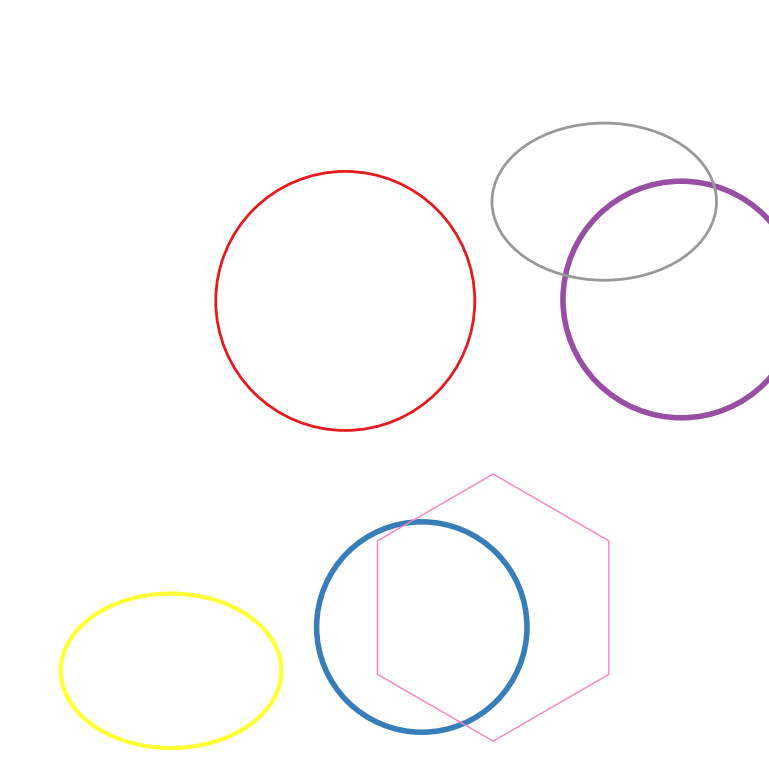[{"shape": "circle", "thickness": 1, "radius": 0.84, "center": [0.448, 0.609]}, {"shape": "circle", "thickness": 2, "radius": 0.68, "center": [0.548, 0.186]}, {"shape": "circle", "thickness": 2, "radius": 0.77, "center": [0.885, 0.611]}, {"shape": "oval", "thickness": 1.5, "radius": 0.72, "center": [0.222, 0.129]}, {"shape": "hexagon", "thickness": 0.5, "radius": 0.87, "center": [0.64, 0.211]}, {"shape": "oval", "thickness": 1, "radius": 0.73, "center": [0.785, 0.738]}]